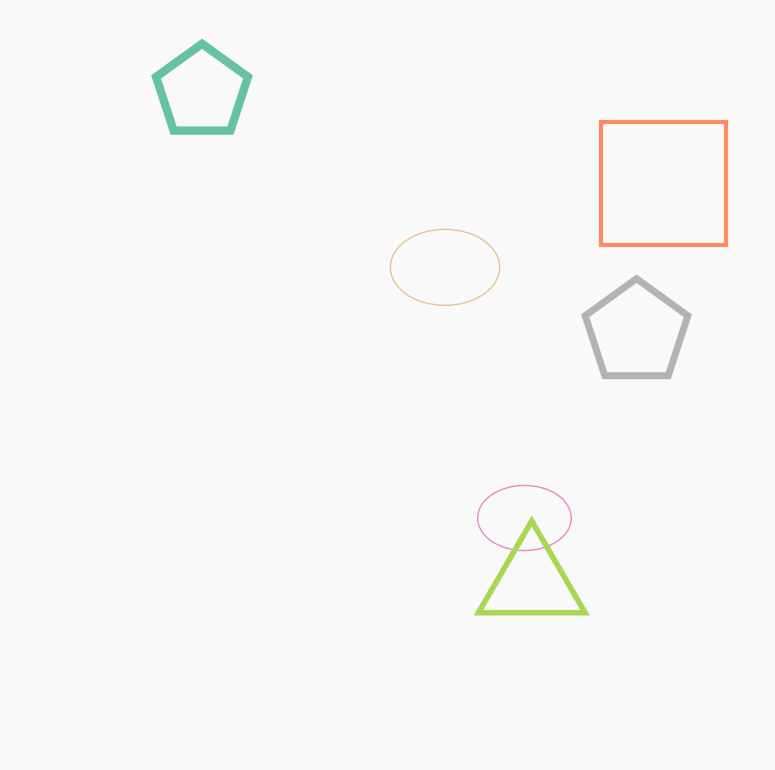[{"shape": "pentagon", "thickness": 3, "radius": 0.31, "center": [0.261, 0.881]}, {"shape": "square", "thickness": 1.5, "radius": 0.4, "center": [0.856, 0.762]}, {"shape": "oval", "thickness": 0.5, "radius": 0.3, "center": [0.677, 0.327]}, {"shape": "triangle", "thickness": 2, "radius": 0.4, "center": [0.686, 0.244]}, {"shape": "oval", "thickness": 0.5, "radius": 0.35, "center": [0.574, 0.653]}, {"shape": "pentagon", "thickness": 2.5, "radius": 0.35, "center": [0.821, 0.568]}]